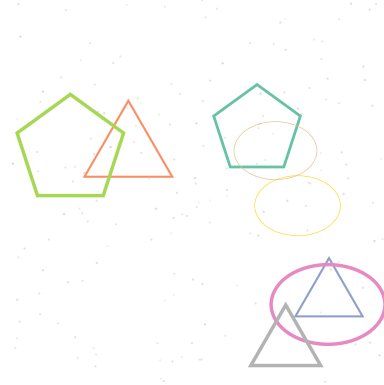[{"shape": "pentagon", "thickness": 2, "radius": 0.59, "center": [0.668, 0.662]}, {"shape": "triangle", "thickness": 1.5, "radius": 0.66, "center": [0.333, 0.607]}, {"shape": "triangle", "thickness": 1.5, "radius": 0.5, "center": [0.855, 0.229]}, {"shape": "oval", "thickness": 2.5, "radius": 0.74, "center": [0.852, 0.209]}, {"shape": "pentagon", "thickness": 2.5, "radius": 0.73, "center": [0.183, 0.609]}, {"shape": "oval", "thickness": 0.5, "radius": 0.56, "center": [0.773, 0.466]}, {"shape": "oval", "thickness": 0.5, "radius": 0.54, "center": [0.716, 0.609]}, {"shape": "triangle", "thickness": 2.5, "radius": 0.52, "center": [0.742, 0.103]}]